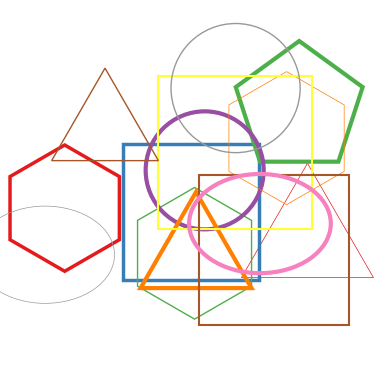[{"shape": "triangle", "thickness": 0.5, "radius": 0.99, "center": [0.799, 0.378]}, {"shape": "hexagon", "thickness": 2.5, "radius": 0.82, "center": [0.168, 0.459]}, {"shape": "square", "thickness": 2.5, "radius": 0.89, "center": [0.496, 0.45]}, {"shape": "pentagon", "thickness": 3, "radius": 0.87, "center": [0.777, 0.72]}, {"shape": "hexagon", "thickness": 1, "radius": 0.85, "center": [0.505, 0.342]}, {"shape": "circle", "thickness": 3, "radius": 0.77, "center": [0.532, 0.558]}, {"shape": "hexagon", "thickness": 0.5, "radius": 0.86, "center": [0.744, 0.641]}, {"shape": "triangle", "thickness": 3, "radius": 0.83, "center": [0.509, 0.335]}, {"shape": "square", "thickness": 1.5, "radius": 1.0, "center": [0.611, 0.604]}, {"shape": "square", "thickness": 1.5, "radius": 0.97, "center": [0.711, 0.35]}, {"shape": "triangle", "thickness": 1, "radius": 0.8, "center": [0.273, 0.663]}, {"shape": "oval", "thickness": 3, "radius": 0.92, "center": [0.675, 0.419]}, {"shape": "oval", "thickness": 0.5, "radius": 0.9, "center": [0.117, 0.338]}, {"shape": "circle", "thickness": 1, "radius": 0.84, "center": [0.612, 0.771]}]